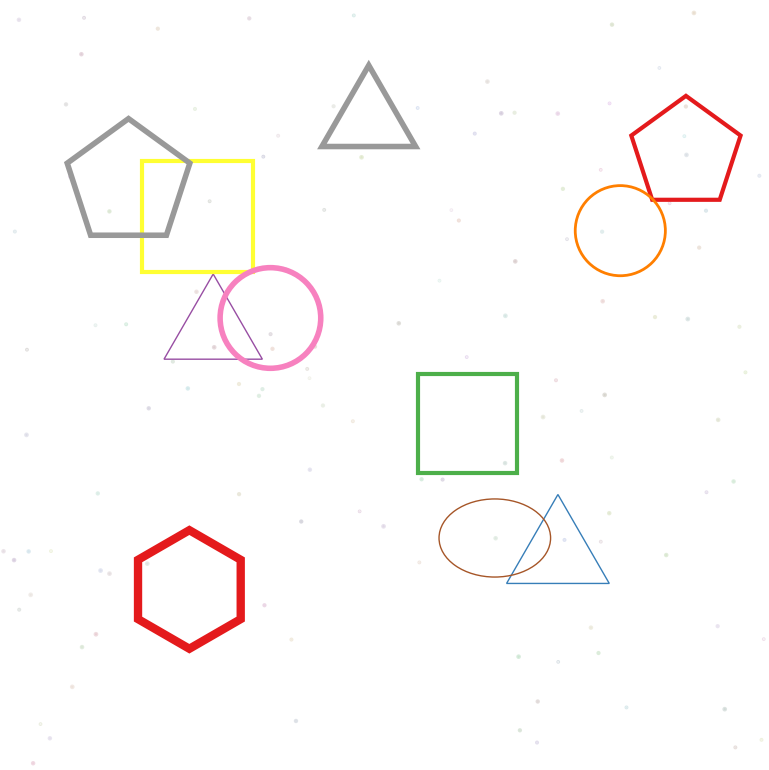[{"shape": "hexagon", "thickness": 3, "radius": 0.38, "center": [0.246, 0.234]}, {"shape": "pentagon", "thickness": 1.5, "radius": 0.37, "center": [0.891, 0.801]}, {"shape": "triangle", "thickness": 0.5, "radius": 0.38, "center": [0.725, 0.281]}, {"shape": "square", "thickness": 1.5, "radius": 0.32, "center": [0.607, 0.45]}, {"shape": "triangle", "thickness": 0.5, "radius": 0.37, "center": [0.277, 0.57]}, {"shape": "circle", "thickness": 1, "radius": 0.29, "center": [0.806, 0.7]}, {"shape": "square", "thickness": 1.5, "radius": 0.36, "center": [0.257, 0.719]}, {"shape": "oval", "thickness": 0.5, "radius": 0.36, "center": [0.643, 0.301]}, {"shape": "circle", "thickness": 2, "radius": 0.33, "center": [0.351, 0.587]}, {"shape": "triangle", "thickness": 2, "radius": 0.35, "center": [0.479, 0.845]}, {"shape": "pentagon", "thickness": 2, "radius": 0.42, "center": [0.167, 0.762]}]